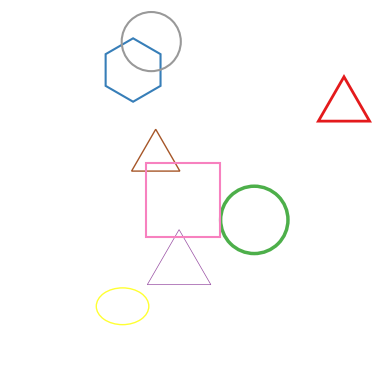[{"shape": "triangle", "thickness": 2, "radius": 0.38, "center": [0.893, 0.724]}, {"shape": "hexagon", "thickness": 1.5, "radius": 0.41, "center": [0.346, 0.818]}, {"shape": "circle", "thickness": 2.5, "radius": 0.44, "center": [0.661, 0.429]}, {"shape": "triangle", "thickness": 0.5, "radius": 0.48, "center": [0.465, 0.308]}, {"shape": "oval", "thickness": 1, "radius": 0.34, "center": [0.318, 0.205]}, {"shape": "triangle", "thickness": 1, "radius": 0.36, "center": [0.404, 0.592]}, {"shape": "square", "thickness": 1.5, "radius": 0.48, "center": [0.476, 0.481]}, {"shape": "circle", "thickness": 1.5, "radius": 0.38, "center": [0.393, 0.892]}]